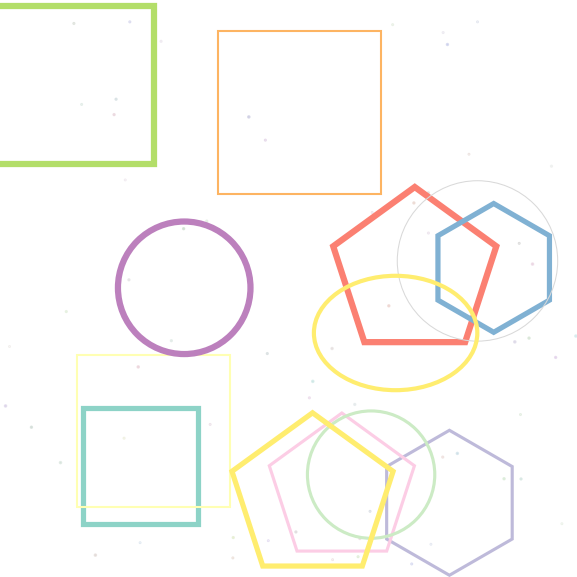[{"shape": "square", "thickness": 2.5, "radius": 0.5, "center": [0.243, 0.192]}, {"shape": "square", "thickness": 1, "radius": 0.66, "center": [0.266, 0.253]}, {"shape": "hexagon", "thickness": 1.5, "radius": 0.63, "center": [0.778, 0.129]}, {"shape": "pentagon", "thickness": 3, "radius": 0.74, "center": [0.718, 0.527]}, {"shape": "hexagon", "thickness": 2.5, "radius": 0.56, "center": [0.855, 0.535]}, {"shape": "square", "thickness": 1, "radius": 0.71, "center": [0.519, 0.805]}, {"shape": "square", "thickness": 3, "radius": 0.68, "center": [0.129, 0.852]}, {"shape": "pentagon", "thickness": 1.5, "radius": 0.66, "center": [0.592, 0.152]}, {"shape": "circle", "thickness": 0.5, "radius": 0.69, "center": [0.827, 0.547]}, {"shape": "circle", "thickness": 3, "radius": 0.57, "center": [0.319, 0.501]}, {"shape": "circle", "thickness": 1.5, "radius": 0.55, "center": [0.643, 0.177]}, {"shape": "pentagon", "thickness": 2.5, "radius": 0.73, "center": [0.541, 0.138]}, {"shape": "oval", "thickness": 2, "radius": 0.71, "center": [0.685, 0.423]}]